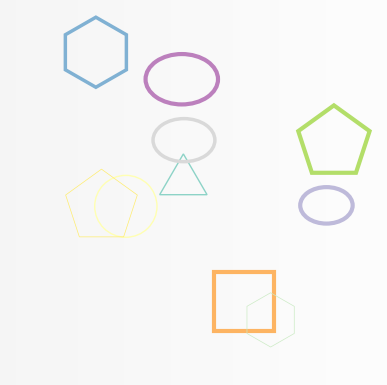[{"shape": "triangle", "thickness": 1, "radius": 0.35, "center": [0.473, 0.53]}, {"shape": "circle", "thickness": 1, "radius": 0.4, "center": [0.325, 0.464]}, {"shape": "oval", "thickness": 3, "radius": 0.34, "center": [0.842, 0.467]}, {"shape": "hexagon", "thickness": 2.5, "radius": 0.45, "center": [0.247, 0.864]}, {"shape": "square", "thickness": 3, "radius": 0.39, "center": [0.63, 0.216]}, {"shape": "pentagon", "thickness": 3, "radius": 0.48, "center": [0.862, 0.63]}, {"shape": "oval", "thickness": 2.5, "radius": 0.4, "center": [0.475, 0.636]}, {"shape": "oval", "thickness": 3, "radius": 0.47, "center": [0.469, 0.794]}, {"shape": "hexagon", "thickness": 0.5, "radius": 0.35, "center": [0.698, 0.169]}, {"shape": "pentagon", "thickness": 0.5, "radius": 0.49, "center": [0.262, 0.463]}]